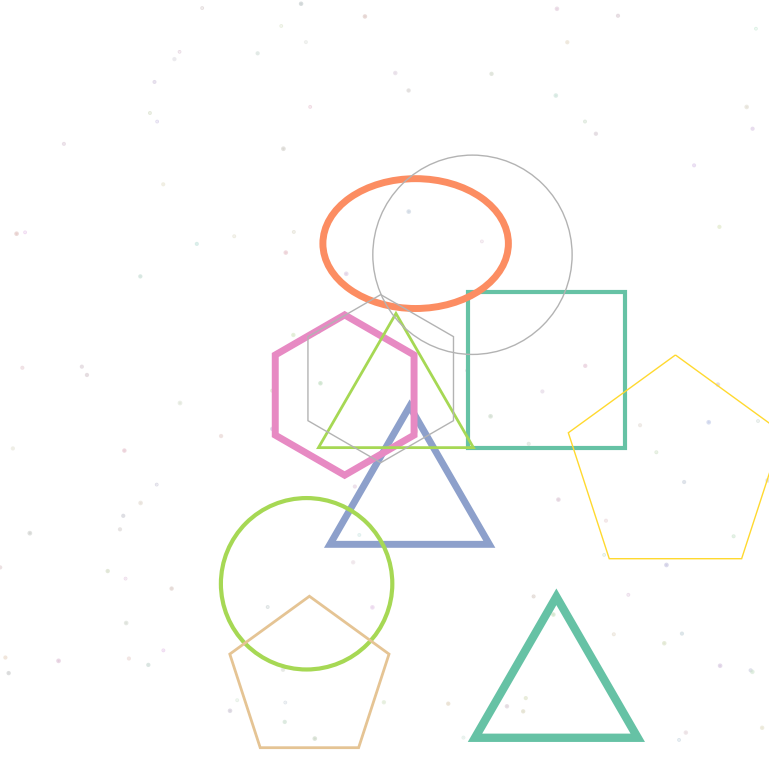[{"shape": "triangle", "thickness": 3, "radius": 0.61, "center": [0.723, 0.103]}, {"shape": "square", "thickness": 1.5, "radius": 0.51, "center": [0.71, 0.519]}, {"shape": "oval", "thickness": 2.5, "radius": 0.6, "center": [0.54, 0.684]}, {"shape": "triangle", "thickness": 2.5, "radius": 0.6, "center": [0.532, 0.353]}, {"shape": "hexagon", "thickness": 2.5, "radius": 0.52, "center": [0.448, 0.487]}, {"shape": "triangle", "thickness": 1, "radius": 0.58, "center": [0.514, 0.477]}, {"shape": "circle", "thickness": 1.5, "radius": 0.56, "center": [0.398, 0.242]}, {"shape": "pentagon", "thickness": 0.5, "radius": 0.73, "center": [0.877, 0.393]}, {"shape": "pentagon", "thickness": 1, "radius": 0.54, "center": [0.402, 0.117]}, {"shape": "hexagon", "thickness": 0.5, "radius": 0.55, "center": [0.494, 0.508]}, {"shape": "circle", "thickness": 0.5, "radius": 0.65, "center": [0.614, 0.669]}]